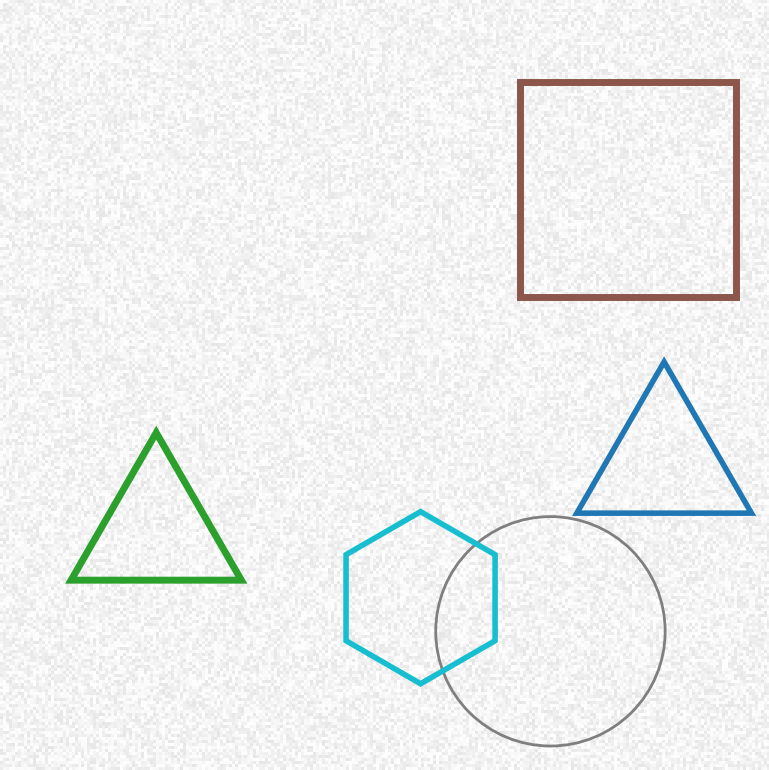[{"shape": "triangle", "thickness": 2, "radius": 0.65, "center": [0.863, 0.399]}, {"shape": "triangle", "thickness": 2.5, "radius": 0.64, "center": [0.203, 0.31]}, {"shape": "square", "thickness": 2.5, "radius": 0.7, "center": [0.815, 0.754]}, {"shape": "circle", "thickness": 1, "radius": 0.74, "center": [0.715, 0.18]}, {"shape": "hexagon", "thickness": 2, "radius": 0.56, "center": [0.546, 0.224]}]